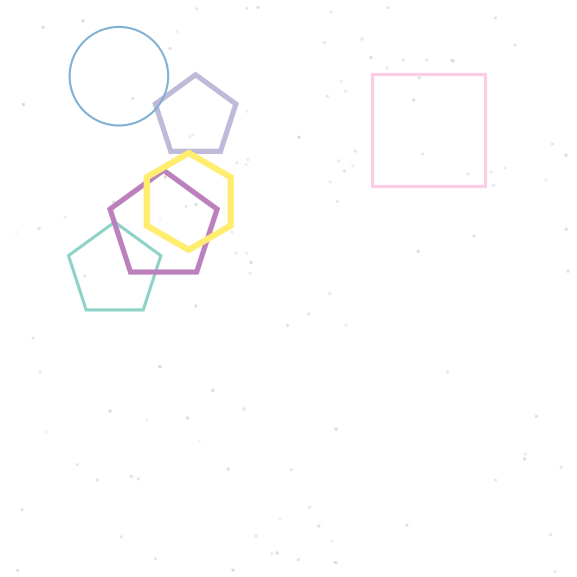[{"shape": "pentagon", "thickness": 1.5, "radius": 0.42, "center": [0.199, 0.531]}, {"shape": "pentagon", "thickness": 2.5, "radius": 0.37, "center": [0.339, 0.796]}, {"shape": "circle", "thickness": 1, "radius": 0.43, "center": [0.206, 0.867]}, {"shape": "square", "thickness": 1.5, "radius": 0.49, "center": [0.742, 0.774]}, {"shape": "pentagon", "thickness": 2.5, "radius": 0.49, "center": [0.283, 0.607]}, {"shape": "hexagon", "thickness": 3, "radius": 0.42, "center": [0.327, 0.65]}]